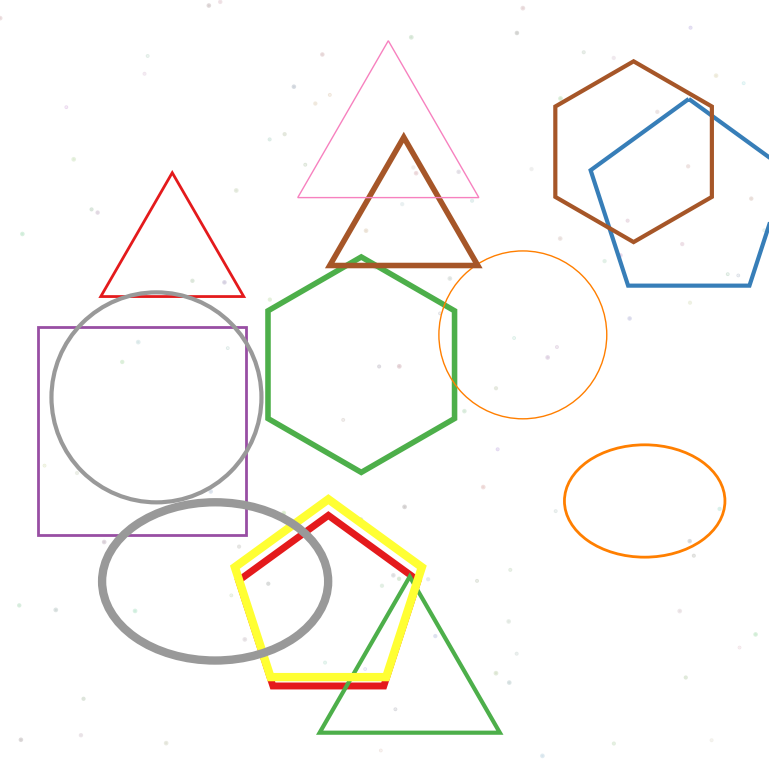[{"shape": "triangle", "thickness": 1, "radius": 0.54, "center": [0.224, 0.668]}, {"shape": "pentagon", "thickness": 2.5, "radius": 0.61, "center": [0.426, 0.208]}, {"shape": "pentagon", "thickness": 1.5, "radius": 0.67, "center": [0.895, 0.737]}, {"shape": "triangle", "thickness": 1.5, "radius": 0.68, "center": [0.532, 0.116]}, {"shape": "hexagon", "thickness": 2, "radius": 0.7, "center": [0.469, 0.526]}, {"shape": "square", "thickness": 1, "radius": 0.67, "center": [0.184, 0.44]}, {"shape": "circle", "thickness": 0.5, "radius": 0.55, "center": [0.679, 0.565]}, {"shape": "oval", "thickness": 1, "radius": 0.52, "center": [0.837, 0.349]}, {"shape": "pentagon", "thickness": 3, "radius": 0.64, "center": [0.426, 0.224]}, {"shape": "hexagon", "thickness": 1.5, "radius": 0.59, "center": [0.823, 0.803]}, {"shape": "triangle", "thickness": 2, "radius": 0.56, "center": [0.524, 0.711]}, {"shape": "triangle", "thickness": 0.5, "radius": 0.68, "center": [0.504, 0.811]}, {"shape": "circle", "thickness": 1.5, "radius": 0.68, "center": [0.203, 0.484]}, {"shape": "oval", "thickness": 3, "radius": 0.73, "center": [0.279, 0.245]}]